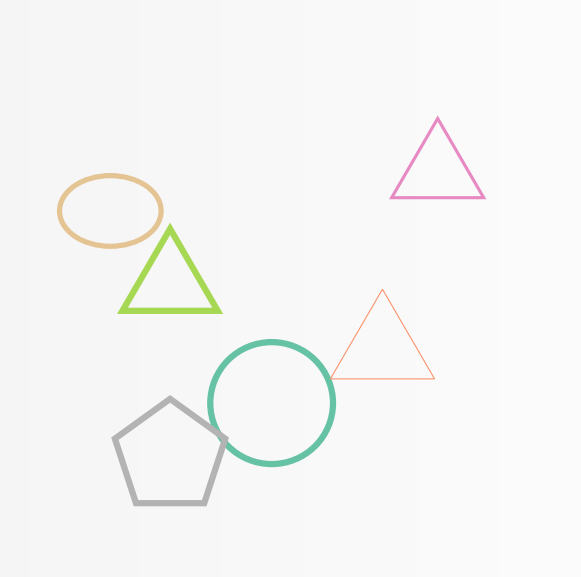[{"shape": "circle", "thickness": 3, "radius": 0.53, "center": [0.467, 0.301]}, {"shape": "triangle", "thickness": 0.5, "radius": 0.52, "center": [0.658, 0.395]}, {"shape": "triangle", "thickness": 1.5, "radius": 0.46, "center": [0.753, 0.703]}, {"shape": "triangle", "thickness": 3, "radius": 0.47, "center": [0.293, 0.508]}, {"shape": "oval", "thickness": 2.5, "radius": 0.44, "center": [0.19, 0.634]}, {"shape": "pentagon", "thickness": 3, "radius": 0.5, "center": [0.293, 0.209]}]